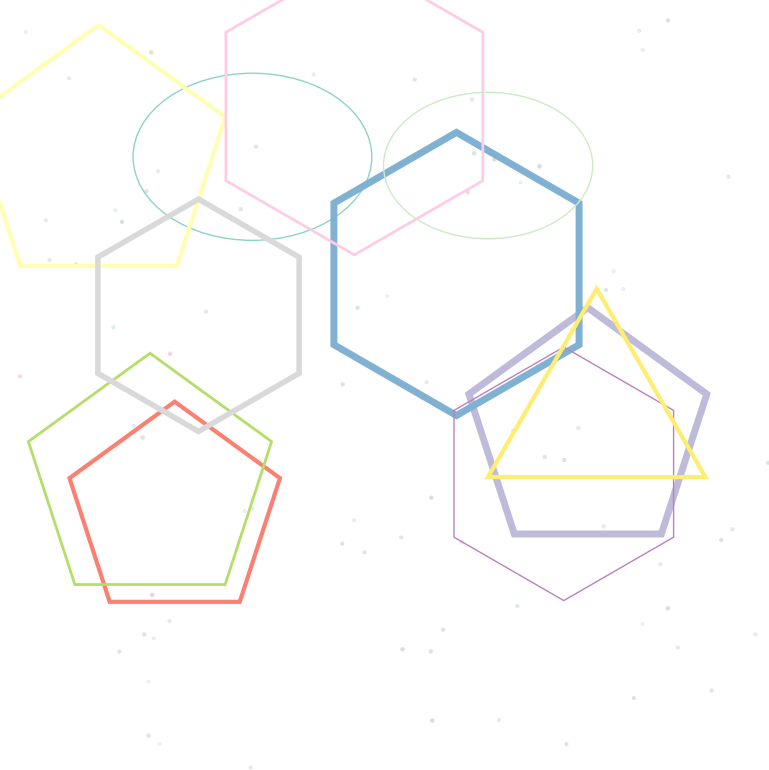[{"shape": "oval", "thickness": 0.5, "radius": 0.78, "center": [0.328, 0.796]}, {"shape": "pentagon", "thickness": 1.5, "radius": 0.87, "center": [0.128, 0.795]}, {"shape": "pentagon", "thickness": 2.5, "radius": 0.81, "center": [0.763, 0.438]}, {"shape": "pentagon", "thickness": 1.5, "radius": 0.72, "center": [0.227, 0.335]}, {"shape": "hexagon", "thickness": 2.5, "radius": 0.92, "center": [0.593, 0.644]}, {"shape": "pentagon", "thickness": 1, "radius": 0.83, "center": [0.195, 0.375]}, {"shape": "hexagon", "thickness": 1, "radius": 0.96, "center": [0.46, 0.862]}, {"shape": "hexagon", "thickness": 2, "radius": 0.75, "center": [0.258, 0.591]}, {"shape": "hexagon", "thickness": 0.5, "radius": 0.82, "center": [0.732, 0.385]}, {"shape": "oval", "thickness": 0.5, "radius": 0.68, "center": [0.634, 0.785]}, {"shape": "triangle", "thickness": 1.5, "radius": 0.82, "center": [0.775, 0.462]}]